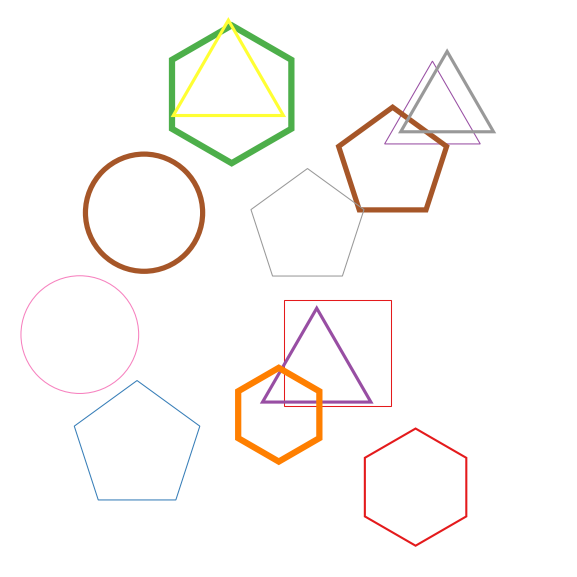[{"shape": "hexagon", "thickness": 1, "radius": 0.51, "center": [0.72, 0.156]}, {"shape": "square", "thickness": 0.5, "radius": 0.46, "center": [0.584, 0.388]}, {"shape": "pentagon", "thickness": 0.5, "radius": 0.57, "center": [0.237, 0.226]}, {"shape": "hexagon", "thickness": 3, "radius": 0.6, "center": [0.401, 0.836]}, {"shape": "triangle", "thickness": 0.5, "radius": 0.48, "center": [0.749, 0.798]}, {"shape": "triangle", "thickness": 1.5, "radius": 0.54, "center": [0.548, 0.357]}, {"shape": "hexagon", "thickness": 3, "radius": 0.41, "center": [0.483, 0.281]}, {"shape": "triangle", "thickness": 1.5, "radius": 0.55, "center": [0.395, 0.854]}, {"shape": "circle", "thickness": 2.5, "radius": 0.51, "center": [0.249, 0.631]}, {"shape": "pentagon", "thickness": 2.5, "radius": 0.49, "center": [0.68, 0.715]}, {"shape": "circle", "thickness": 0.5, "radius": 0.51, "center": [0.138, 0.42]}, {"shape": "pentagon", "thickness": 0.5, "radius": 0.51, "center": [0.532, 0.604]}, {"shape": "triangle", "thickness": 1.5, "radius": 0.46, "center": [0.774, 0.817]}]